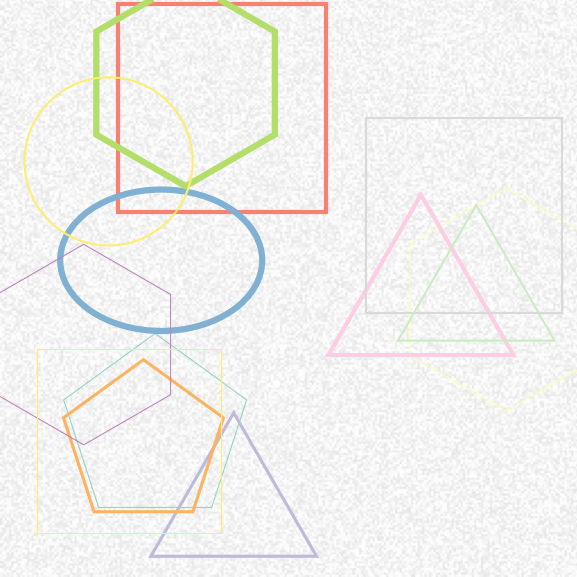[{"shape": "pentagon", "thickness": 0.5, "radius": 0.83, "center": [0.269, 0.255]}, {"shape": "hexagon", "thickness": 0.5, "radius": 0.96, "center": [0.877, 0.48]}, {"shape": "triangle", "thickness": 1.5, "radius": 0.83, "center": [0.405, 0.119]}, {"shape": "square", "thickness": 2, "radius": 0.9, "center": [0.385, 0.812]}, {"shape": "oval", "thickness": 3, "radius": 0.87, "center": [0.279, 0.548]}, {"shape": "pentagon", "thickness": 1.5, "radius": 0.73, "center": [0.248, 0.231]}, {"shape": "hexagon", "thickness": 3, "radius": 0.89, "center": [0.321, 0.855]}, {"shape": "triangle", "thickness": 2, "radius": 0.93, "center": [0.729, 0.477]}, {"shape": "square", "thickness": 1, "radius": 0.85, "center": [0.804, 0.626]}, {"shape": "hexagon", "thickness": 0.5, "radius": 0.87, "center": [0.145, 0.402]}, {"shape": "triangle", "thickness": 1, "radius": 0.78, "center": [0.825, 0.488]}, {"shape": "square", "thickness": 0.5, "radius": 0.8, "center": [0.224, 0.236]}, {"shape": "circle", "thickness": 1, "radius": 0.73, "center": [0.188, 0.72]}]